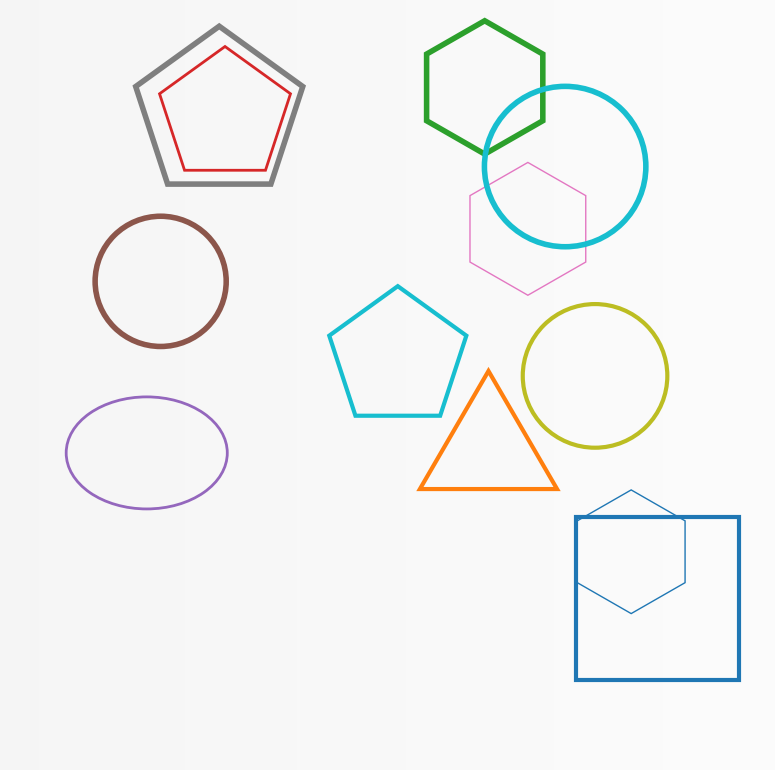[{"shape": "square", "thickness": 1.5, "radius": 0.53, "center": [0.848, 0.223]}, {"shape": "hexagon", "thickness": 0.5, "radius": 0.4, "center": [0.814, 0.283]}, {"shape": "triangle", "thickness": 1.5, "radius": 0.51, "center": [0.63, 0.416]}, {"shape": "hexagon", "thickness": 2, "radius": 0.43, "center": [0.625, 0.886]}, {"shape": "pentagon", "thickness": 1, "radius": 0.44, "center": [0.29, 0.851]}, {"shape": "oval", "thickness": 1, "radius": 0.52, "center": [0.189, 0.412]}, {"shape": "circle", "thickness": 2, "radius": 0.42, "center": [0.207, 0.635]}, {"shape": "hexagon", "thickness": 0.5, "radius": 0.43, "center": [0.681, 0.703]}, {"shape": "pentagon", "thickness": 2, "radius": 0.57, "center": [0.283, 0.853]}, {"shape": "circle", "thickness": 1.5, "radius": 0.47, "center": [0.768, 0.512]}, {"shape": "pentagon", "thickness": 1.5, "radius": 0.47, "center": [0.513, 0.535]}, {"shape": "circle", "thickness": 2, "radius": 0.52, "center": [0.729, 0.784]}]